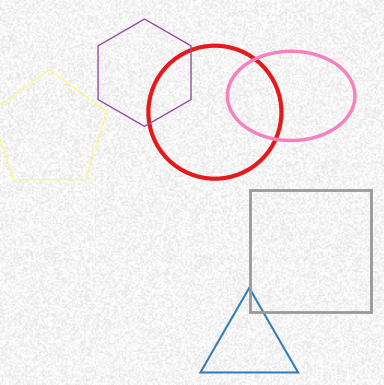[{"shape": "circle", "thickness": 3, "radius": 0.86, "center": [0.558, 0.709]}, {"shape": "triangle", "thickness": 1.5, "radius": 0.73, "center": [0.647, 0.106]}, {"shape": "hexagon", "thickness": 1, "radius": 0.7, "center": [0.375, 0.811]}, {"shape": "pentagon", "thickness": 0.5, "radius": 0.79, "center": [0.127, 0.661]}, {"shape": "oval", "thickness": 2.5, "radius": 0.83, "center": [0.756, 0.751]}, {"shape": "square", "thickness": 2, "radius": 0.79, "center": [0.807, 0.348]}]